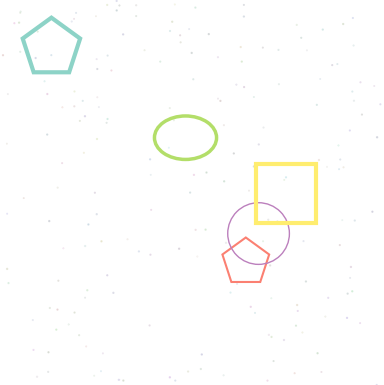[{"shape": "pentagon", "thickness": 3, "radius": 0.39, "center": [0.134, 0.876]}, {"shape": "pentagon", "thickness": 1.5, "radius": 0.32, "center": [0.638, 0.319]}, {"shape": "oval", "thickness": 2.5, "radius": 0.4, "center": [0.482, 0.642]}, {"shape": "circle", "thickness": 1, "radius": 0.4, "center": [0.672, 0.393]}, {"shape": "square", "thickness": 3, "radius": 0.39, "center": [0.743, 0.497]}]